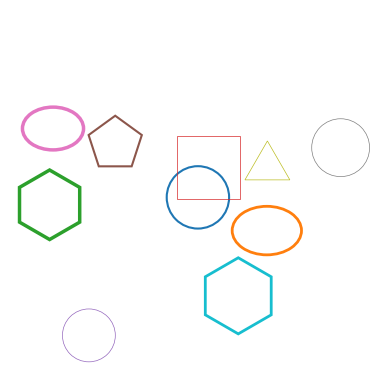[{"shape": "circle", "thickness": 1.5, "radius": 0.41, "center": [0.514, 0.487]}, {"shape": "oval", "thickness": 2, "radius": 0.45, "center": [0.693, 0.401]}, {"shape": "hexagon", "thickness": 2.5, "radius": 0.45, "center": [0.129, 0.468]}, {"shape": "square", "thickness": 0.5, "radius": 0.41, "center": [0.541, 0.564]}, {"shape": "circle", "thickness": 0.5, "radius": 0.34, "center": [0.231, 0.129]}, {"shape": "pentagon", "thickness": 1.5, "radius": 0.36, "center": [0.299, 0.627]}, {"shape": "oval", "thickness": 2.5, "radius": 0.4, "center": [0.138, 0.666]}, {"shape": "circle", "thickness": 0.5, "radius": 0.38, "center": [0.885, 0.616]}, {"shape": "triangle", "thickness": 0.5, "radius": 0.34, "center": [0.695, 0.566]}, {"shape": "hexagon", "thickness": 2, "radius": 0.49, "center": [0.619, 0.232]}]